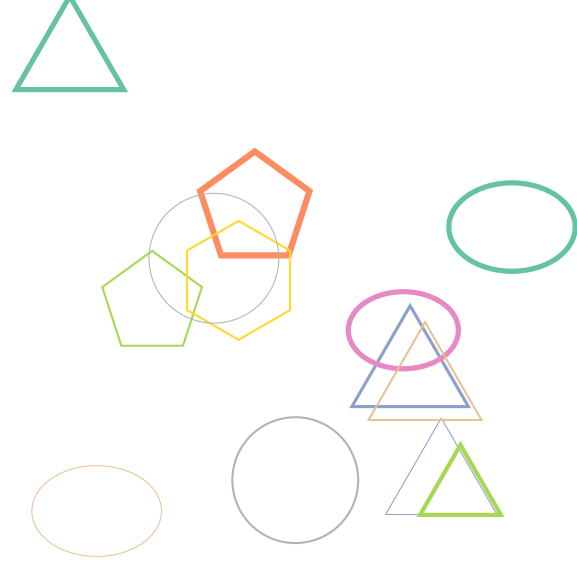[{"shape": "oval", "thickness": 2.5, "radius": 0.55, "center": [0.887, 0.606]}, {"shape": "triangle", "thickness": 2.5, "radius": 0.54, "center": [0.121, 0.898]}, {"shape": "pentagon", "thickness": 3, "radius": 0.5, "center": [0.441, 0.637]}, {"shape": "triangle", "thickness": 1.5, "radius": 0.58, "center": [0.71, 0.353]}, {"shape": "triangle", "thickness": 0.5, "radius": 0.56, "center": [0.764, 0.164]}, {"shape": "oval", "thickness": 2.5, "radius": 0.48, "center": [0.698, 0.427]}, {"shape": "pentagon", "thickness": 1, "radius": 0.45, "center": [0.263, 0.474]}, {"shape": "triangle", "thickness": 2, "radius": 0.4, "center": [0.797, 0.148]}, {"shape": "hexagon", "thickness": 1, "radius": 0.51, "center": [0.413, 0.514]}, {"shape": "triangle", "thickness": 1, "radius": 0.56, "center": [0.736, 0.328]}, {"shape": "oval", "thickness": 0.5, "radius": 0.56, "center": [0.167, 0.114]}, {"shape": "circle", "thickness": 1, "radius": 0.54, "center": [0.511, 0.168]}, {"shape": "circle", "thickness": 0.5, "radius": 0.56, "center": [0.37, 0.552]}]